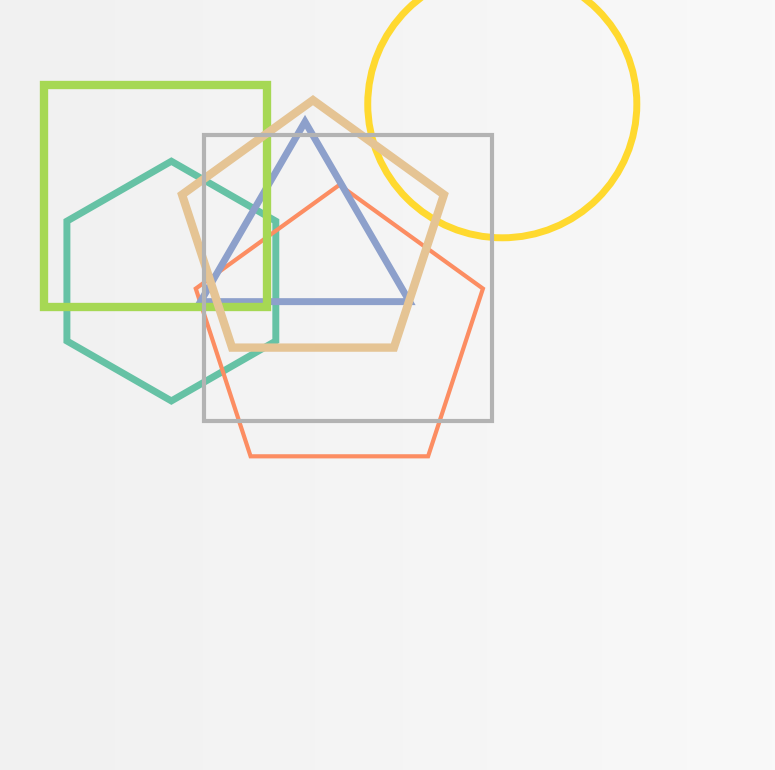[{"shape": "hexagon", "thickness": 2.5, "radius": 0.78, "center": [0.221, 0.635]}, {"shape": "pentagon", "thickness": 1.5, "radius": 0.97, "center": [0.438, 0.565]}, {"shape": "triangle", "thickness": 2.5, "radius": 0.78, "center": [0.394, 0.686]}, {"shape": "square", "thickness": 3, "radius": 0.72, "center": [0.2, 0.745]}, {"shape": "circle", "thickness": 2.5, "radius": 0.87, "center": [0.648, 0.865]}, {"shape": "pentagon", "thickness": 3, "radius": 0.89, "center": [0.404, 0.692]}, {"shape": "square", "thickness": 1.5, "radius": 0.93, "center": [0.449, 0.639]}]